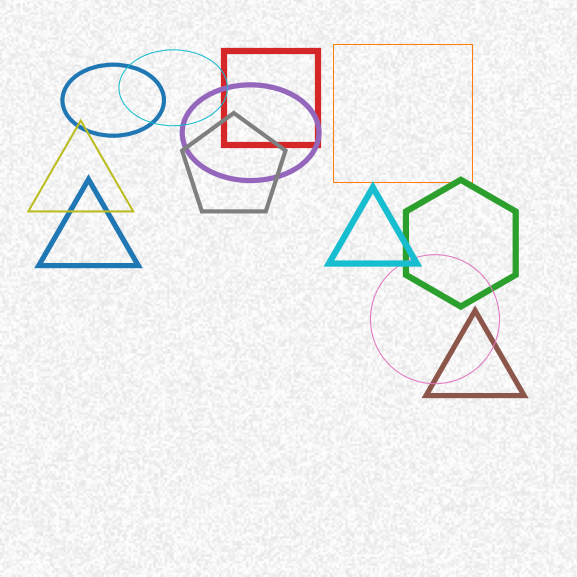[{"shape": "triangle", "thickness": 2.5, "radius": 0.5, "center": [0.153, 0.589]}, {"shape": "oval", "thickness": 2, "radius": 0.44, "center": [0.196, 0.826]}, {"shape": "square", "thickness": 0.5, "radius": 0.6, "center": [0.697, 0.804]}, {"shape": "hexagon", "thickness": 3, "radius": 0.55, "center": [0.798, 0.578]}, {"shape": "square", "thickness": 3, "radius": 0.41, "center": [0.469, 0.83]}, {"shape": "oval", "thickness": 2.5, "radius": 0.59, "center": [0.434, 0.769]}, {"shape": "triangle", "thickness": 2.5, "radius": 0.49, "center": [0.823, 0.363]}, {"shape": "circle", "thickness": 0.5, "radius": 0.56, "center": [0.753, 0.446]}, {"shape": "pentagon", "thickness": 2, "radius": 0.47, "center": [0.405, 0.709]}, {"shape": "triangle", "thickness": 1, "radius": 0.52, "center": [0.14, 0.685]}, {"shape": "oval", "thickness": 0.5, "radius": 0.47, "center": [0.3, 0.847]}, {"shape": "triangle", "thickness": 3, "radius": 0.44, "center": [0.646, 0.587]}]